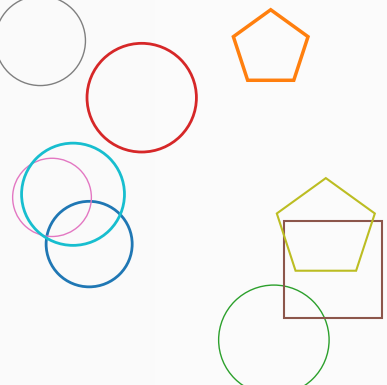[{"shape": "circle", "thickness": 2, "radius": 0.56, "center": [0.23, 0.366]}, {"shape": "pentagon", "thickness": 2.5, "radius": 0.51, "center": [0.699, 0.873]}, {"shape": "circle", "thickness": 1, "radius": 0.71, "center": [0.707, 0.117]}, {"shape": "circle", "thickness": 2, "radius": 0.71, "center": [0.366, 0.746]}, {"shape": "square", "thickness": 1.5, "radius": 0.63, "center": [0.859, 0.301]}, {"shape": "circle", "thickness": 1, "radius": 0.51, "center": [0.134, 0.487]}, {"shape": "circle", "thickness": 1, "radius": 0.58, "center": [0.104, 0.894]}, {"shape": "pentagon", "thickness": 1.5, "radius": 0.66, "center": [0.841, 0.404]}, {"shape": "circle", "thickness": 2, "radius": 0.66, "center": [0.188, 0.495]}]